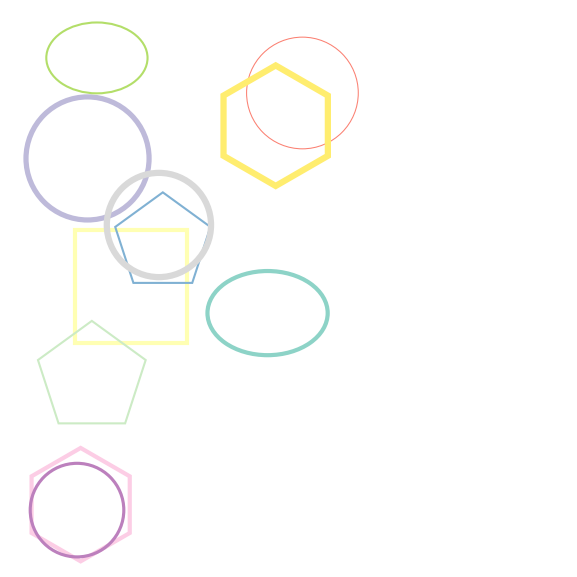[{"shape": "oval", "thickness": 2, "radius": 0.52, "center": [0.463, 0.457]}, {"shape": "square", "thickness": 2, "radius": 0.49, "center": [0.227, 0.503]}, {"shape": "circle", "thickness": 2.5, "radius": 0.53, "center": [0.152, 0.725]}, {"shape": "circle", "thickness": 0.5, "radius": 0.48, "center": [0.524, 0.838]}, {"shape": "pentagon", "thickness": 1, "radius": 0.43, "center": [0.282, 0.579]}, {"shape": "oval", "thickness": 1, "radius": 0.44, "center": [0.168, 0.899]}, {"shape": "hexagon", "thickness": 2, "radius": 0.49, "center": [0.14, 0.125]}, {"shape": "circle", "thickness": 3, "radius": 0.45, "center": [0.275, 0.61]}, {"shape": "circle", "thickness": 1.5, "radius": 0.41, "center": [0.133, 0.116]}, {"shape": "pentagon", "thickness": 1, "radius": 0.49, "center": [0.159, 0.345]}, {"shape": "hexagon", "thickness": 3, "radius": 0.52, "center": [0.477, 0.781]}]